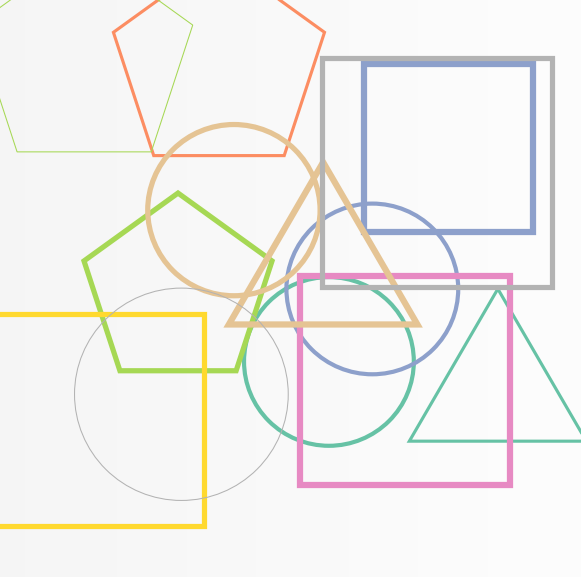[{"shape": "circle", "thickness": 2, "radius": 0.73, "center": [0.566, 0.373]}, {"shape": "triangle", "thickness": 1.5, "radius": 0.88, "center": [0.856, 0.323]}, {"shape": "pentagon", "thickness": 1.5, "radius": 0.95, "center": [0.377, 0.884]}, {"shape": "circle", "thickness": 2, "radius": 0.74, "center": [0.641, 0.499]}, {"shape": "square", "thickness": 3, "radius": 0.73, "center": [0.771, 0.743]}, {"shape": "square", "thickness": 3, "radius": 0.9, "center": [0.696, 0.34]}, {"shape": "pentagon", "thickness": 2.5, "radius": 0.85, "center": [0.306, 0.495]}, {"shape": "pentagon", "thickness": 0.5, "radius": 0.98, "center": [0.145, 0.895]}, {"shape": "square", "thickness": 2.5, "radius": 0.92, "center": [0.167, 0.272]}, {"shape": "circle", "thickness": 2.5, "radius": 0.74, "center": [0.402, 0.635]}, {"shape": "triangle", "thickness": 3, "radius": 0.94, "center": [0.556, 0.531]}, {"shape": "square", "thickness": 2.5, "radius": 0.99, "center": [0.751, 0.701]}, {"shape": "circle", "thickness": 0.5, "radius": 0.92, "center": [0.312, 0.316]}]